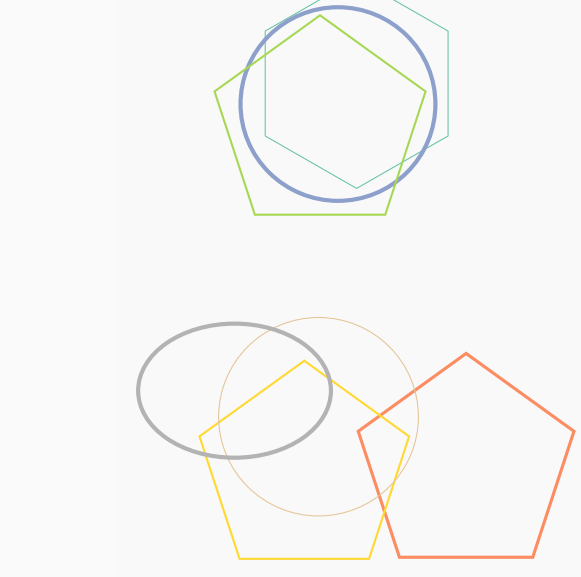[{"shape": "hexagon", "thickness": 0.5, "radius": 0.91, "center": [0.614, 0.855]}, {"shape": "pentagon", "thickness": 1.5, "radius": 0.98, "center": [0.802, 0.192]}, {"shape": "circle", "thickness": 2, "radius": 0.84, "center": [0.581, 0.819]}, {"shape": "pentagon", "thickness": 1, "radius": 0.95, "center": [0.551, 0.782]}, {"shape": "pentagon", "thickness": 1, "radius": 0.95, "center": [0.524, 0.185]}, {"shape": "circle", "thickness": 0.5, "radius": 0.86, "center": [0.548, 0.278]}, {"shape": "oval", "thickness": 2, "radius": 0.83, "center": [0.404, 0.323]}]